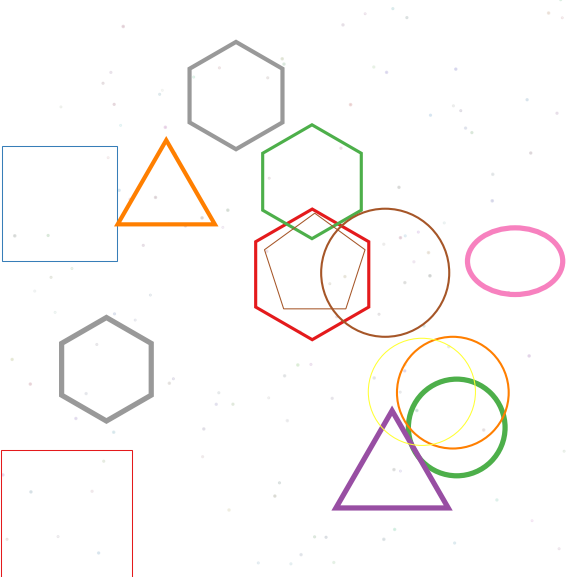[{"shape": "hexagon", "thickness": 1.5, "radius": 0.57, "center": [0.541, 0.524]}, {"shape": "square", "thickness": 0.5, "radius": 0.56, "center": [0.115, 0.108]}, {"shape": "square", "thickness": 0.5, "radius": 0.5, "center": [0.102, 0.647]}, {"shape": "hexagon", "thickness": 1.5, "radius": 0.49, "center": [0.54, 0.684]}, {"shape": "circle", "thickness": 2.5, "radius": 0.42, "center": [0.791, 0.259]}, {"shape": "triangle", "thickness": 2.5, "radius": 0.56, "center": [0.679, 0.176]}, {"shape": "circle", "thickness": 1, "radius": 0.48, "center": [0.784, 0.319]}, {"shape": "triangle", "thickness": 2, "radius": 0.49, "center": [0.288, 0.659]}, {"shape": "circle", "thickness": 0.5, "radius": 0.46, "center": [0.731, 0.321]}, {"shape": "circle", "thickness": 1, "radius": 0.55, "center": [0.667, 0.527]}, {"shape": "pentagon", "thickness": 0.5, "radius": 0.46, "center": [0.545, 0.538]}, {"shape": "oval", "thickness": 2.5, "radius": 0.41, "center": [0.892, 0.547]}, {"shape": "hexagon", "thickness": 2, "radius": 0.46, "center": [0.409, 0.834]}, {"shape": "hexagon", "thickness": 2.5, "radius": 0.45, "center": [0.184, 0.36]}]